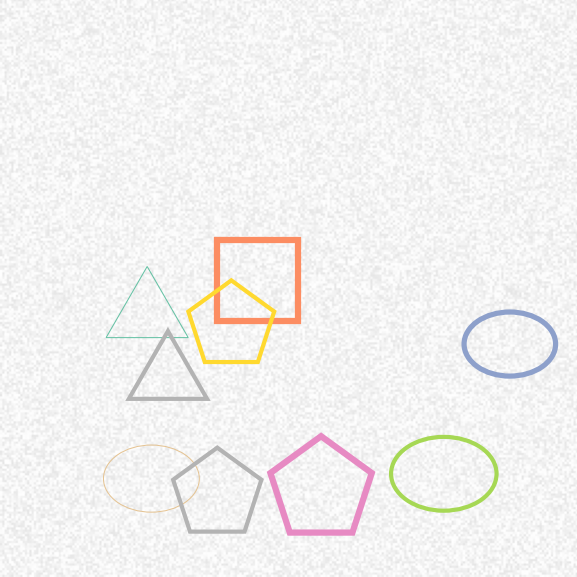[{"shape": "triangle", "thickness": 0.5, "radius": 0.41, "center": [0.255, 0.456]}, {"shape": "square", "thickness": 3, "radius": 0.35, "center": [0.447, 0.514]}, {"shape": "oval", "thickness": 2.5, "radius": 0.4, "center": [0.883, 0.403]}, {"shape": "pentagon", "thickness": 3, "radius": 0.46, "center": [0.556, 0.152]}, {"shape": "oval", "thickness": 2, "radius": 0.46, "center": [0.769, 0.179]}, {"shape": "pentagon", "thickness": 2, "radius": 0.39, "center": [0.401, 0.435]}, {"shape": "oval", "thickness": 0.5, "radius": 0.41, "center": [0.262, 0.17]}, {"shape": "triangle", "thickness": 2, "radius": 0.39, "center": [0.291, 0.348]}, {"shape": "pentagon", "thickness": 2, "radius": 0.4, "center": [0.376, 0.144]}]